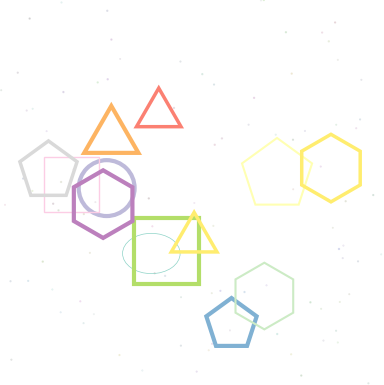[{"shape": "oval", "thickness": 0.5, "radius": 0.37, "center": [0.393, 0.342]}, {"shape": "pentagon", "thickness": 1.5, "radius": 0.48, "center": [0.72, 0.546]}, {"shape": "circle", "thickness": 3, "radius": 0.36, "center": [0.277, 0.511]}, {"shape": "triangle", "thickness": 2.5, "radius": 0.33, "center": [0.412, 0.704]}, {"shape": "pentagon", "thickness": 3, "radius": 0.34, "center": [0.601, 0.157]}, {"shape": "triangle", "thickness": 3, "radius": 0.41, "center": [0.289, 0.644]}, {"shape": "square", "thickness": 3, "radius": 0.42, "center": [0.432, 0.348]}, {"shape": "square", "thickness": 1, "radius": 0.36, "center": [0.186, 0.521]}, {"shape": "pentagon", "thickness": 2.5, "radius": 0.39, "center": [0.126, 0.556]}, {"shape": "hexagon", "thickness": 3, "radius": 0.44, "center": [0.268, 0.47]}, {"shape": "hexagon", "thickness": 1.5, "radius": 0.43, "center": [0.687, 0.231]}, {"shape": "hexagon", "thickness": 2.5, "radius": 0.44, "center": [0.86, 0.563]}, {"shape": "triangle", "thickness": 2.5, "radius": 0.34, "center": [0.504, 0.38]}]